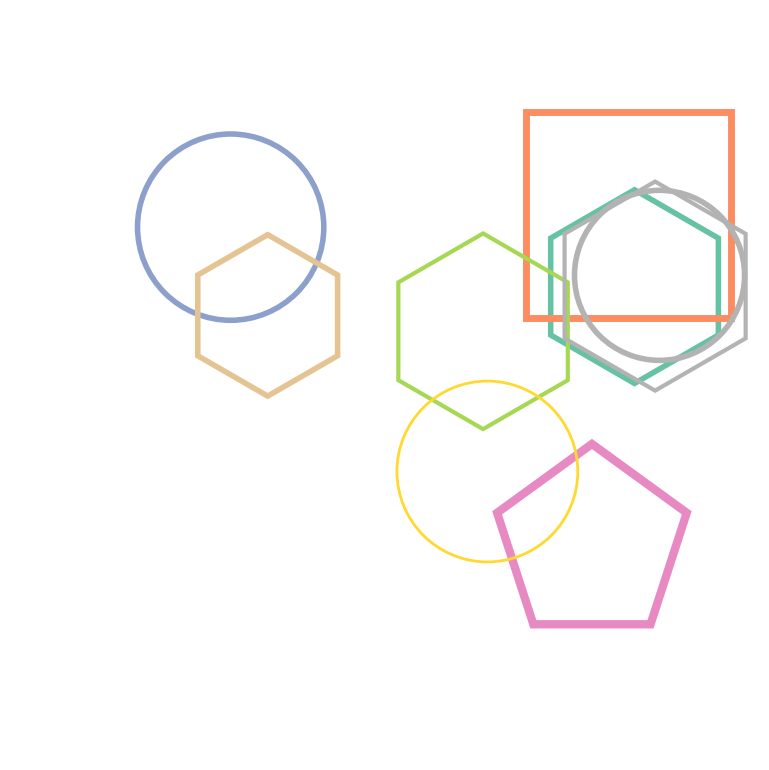[{"shape": "hexagon", "thickness": 2, "radius": 0.63, "center": [0.824, 0.628]}, {"shape": "square", "thickness": 2.5, "radius": 0.67, "center": [0.816, 0.72]}, {"shape": "circle", "thickness": 2, "radius": 0.6, "center": [0.3, 0.705]}, {"shape": "pentagon", "thickness": 3, "radius": 0.65, "center": [0.769, 0.294]}, {"shape": "hexagon", "thickness": 1.5, "radius": 0.64, "center": [0.627, 0.57]}, {"shape": "circle", "thickness": 1, "radius": 0.59, "center": [0.633, 0.388]}, {"shape": "hexagon", "thickness": 2, "radius": 0.52, "center": [0.348, 0.59]}, {"shape": "hexagon", "thickness": 1.5, "radius": 0.68, "center": [0.851, 0.628]}, {"shape": "circle", "thickness": 2, "radius": 0.55, "center": [0.857, 0.642]}]